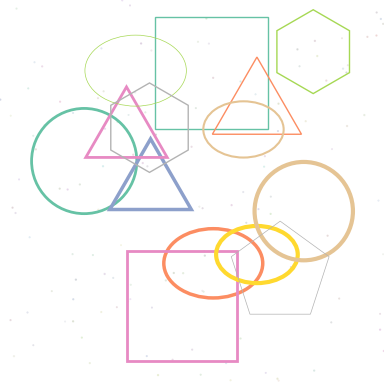[{"shape": "circle", "thickness": 2, "radius": 0.68, "center": [0.219, 0.582]}, {"shape": "square", "thickness": 1, "radius": 0.73, "center": [0.55, 0.81]}, {"shape": "triangle", "thickness": 1, "radius": 0.67, "center": [0.667, 0.718]}, {"shape": "oval", "thickness": 2.5, "radius": 0.64, "center": [0.554, 0.316]}, {"shape": "triangle", "thickness": 2.5, "radius": 0.61, "center": [0.391, 0.517]}, {"shape": "square", "thickness": 2, "radius": 0.71, "center": [0.473, 0.205]}, {"shape": "triangle", "thickness": 2, "radius": 0.61, "center": [0.329, 0.652]}, {"shape": "oval", "thickness": 0.5, "radius": 0.66, "center": [0.352, 0.817]}, {"shape": "hexagon", "thickness": 1, "radius": 0.54, "center": [0.814, 0.866]}, {"shape": "oval", "thickness": 3, "radius": 0.53, "center": [0.667, 0.339]}, {"shape": "oval", "thickness": 1.5, "radius": 0.52, "center": [0.632, 0.664]}, {"shape": "circle", "thickness": 3, "radius": 0.64, "center": [0.789, 0.452]}, {"shape": "hexagon", "thickness": 1, "radius": 0.58, "center": [0.388, 0.668]}, {"shape": "pentagon", "thickness": 0.5, "radius": 0.67, "center": [0.728, 0.292]}]